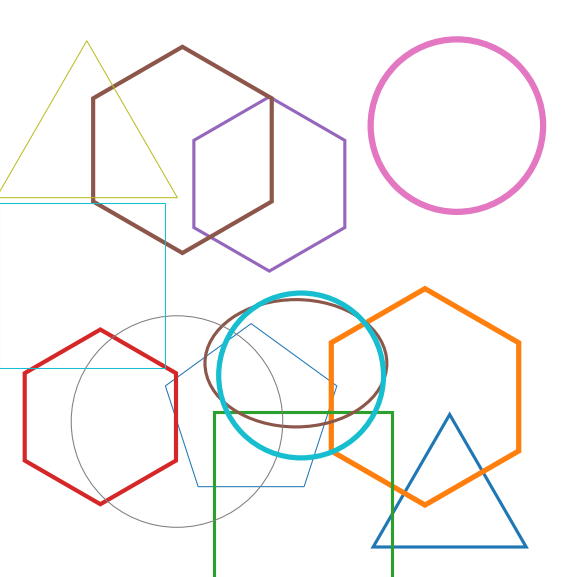[{"shape": "triangle", "thickness": 1.5, "radius": 0.76, "center": [0.779, 0.128]}, {"shape": "pentagon", "thickness": 0.5, "radius": 0.78, "center": [0.435, 0.283]}, {"shape": "hexagon", "thickness": 2.5, "radius": 0.94, "center": [0.736, 0.312]}, {"shape": "square", "thickness": 1.5, "radius": 0.77, "center": [0.525, 0.132]}, {"shape": "hexagon", "thickness": 2, "radius": 0.76, "center": [0.174, 0.277]}, {"shape": "hexagon", "thickness": 1.5, "radius": 0.75, "center": [0.466, 0.681]}, {"shape": "hexagon", "thickness": 2, "radius": 0.89, "center": [0.316, 0.74]}, {"shape": "oval", "thickness": 1.5, "radius": 0.79, "center": [0.512, 0.37]}, {"shape": "circle", "thickness": 3, "radius": 0.75, "center": [0.791, 0.782]}, {"shape": "circle", "thickness": 0.5, "radius": 0.92, "center": [0.306, 0.269]}, {"shape": "triangle", "thickness": 0.5, "radius": 0.91, "center": [0.15, 0.747]}, {"shape": "circle", "thickness": 2.5, "radius": 0.71, "center": [0.521, 0.349]}, {"shape": "square", "thickness": 0.5, "radius": 0.72, "center": [0.142, 0.504]}]